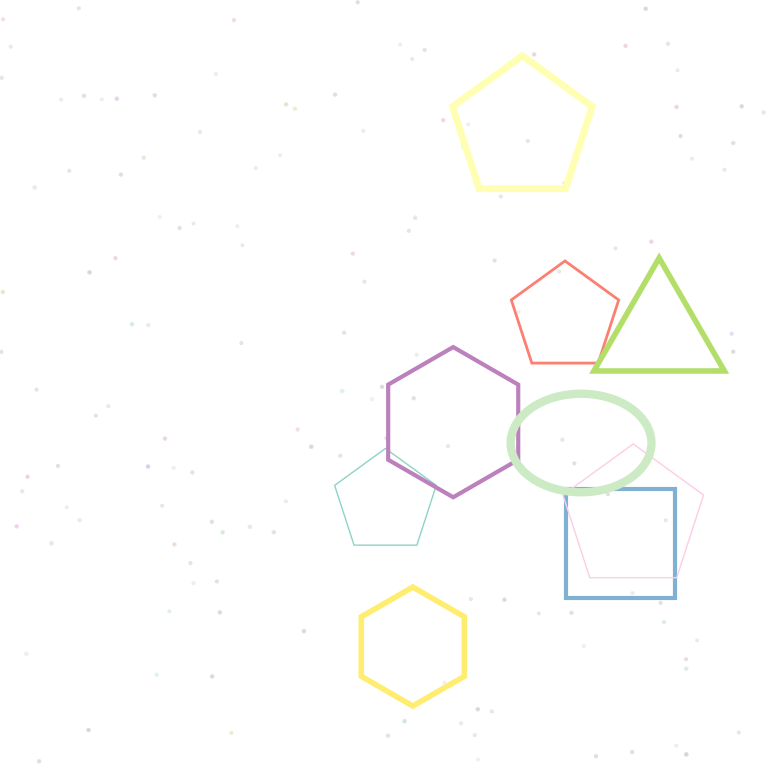[{"shape": "pentagon", "thickness": 0.5, "radius": 0.35, "center": [0.501, 0.348]}, {"shape": "pentagon", "thickness": 2.5, "radius": 0.48, "center": [0.678, 0.832]}, {"shape": "pentagon", "thickness": 1, "radius": 0.37, "center": [0.734, 0.588]}, {"shape": "square", "thickness": 1.5, "radius": 0.35, "center": [0.806, 0.294]}, {"shape": "triangle", "thickness": 2, "radius": 0.49, "center": [0.856, 0.567]}, {"shape": "pentagon", "thickness": 0.5, "radius": 0.48, "center": [0.822, 0.327]}, {"shape": "hexagon", "thickness": 1.5, "radius": 0.49, "center": [0.589, 0.452]}, {"shape": "oval", "thickness": 3, "radius": 0.46, "center": [0.755, 0.425]}, {"shape": "hexagon", "thickness": 2, "radius": 0.39, "center": [0.536, 0.16]}]